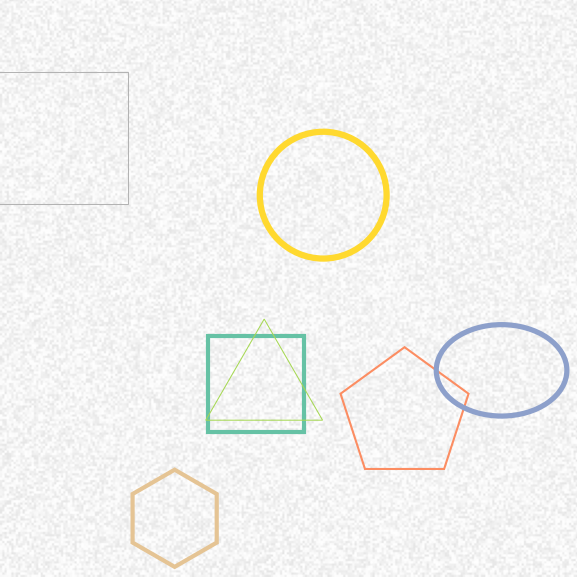[{"shape": "square", "thickness": 2, "radius": 0.42, "center": [0.443, 0.334]}, {"shape": "pentagon", "thickness": 1, "radius": 0.58, "center": [0.701, 0.281]}, {"shape": "oval", "thickness": 2.5, "radius": 0.57, "center": [0.869, 0.358]}, {"shape": "triangle", "thickness": 0.5, "radius": 0.58, "center": [0.457, 0.33]}, {"shape": "circle", "thickness": 3, "radius": 0.55, "center": [0.56, 0.661]}, {"shape": "hexagon", "thickness": 2, "radius": 0.42, "center": [0.302, 0.102]}, {"shape": "square", "thickness": 0.5, "radius": 0.57, "center": [0.108, 0.76]}]